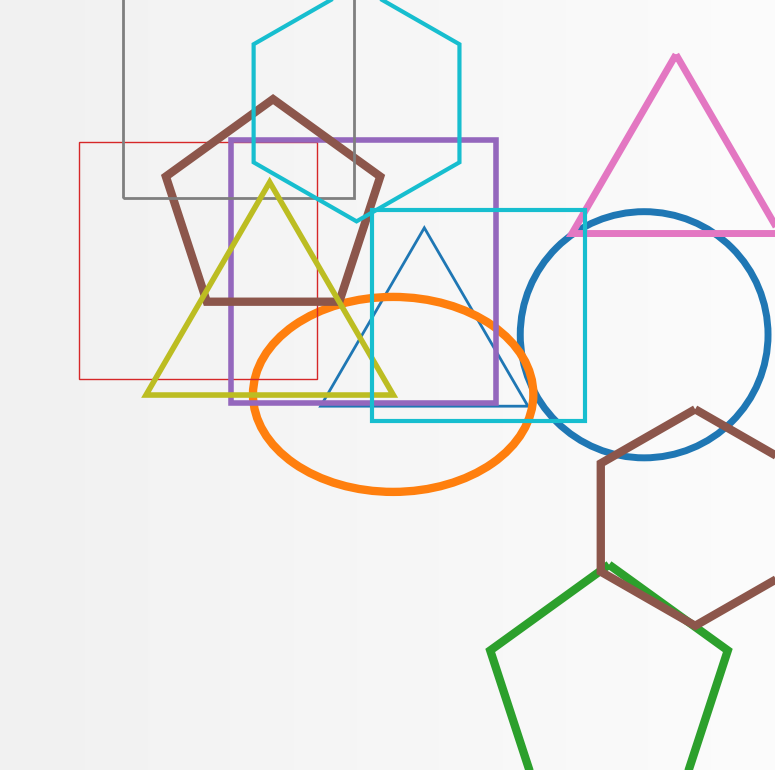[{"shape": "circle", "thickness": 2.5, "radius": 0.8, "center": [0.831, 0.565]}, {"shape": "triangle", "thickness": 1, "radius": 0.77, "center": [0.548, 0.55]}, {"shape": "oval", "thickness": 3, "radius": 0.9, "center": [0.507, 0.488]}, {"shape": "pentagon", "thickness": 3, "radius": 0.81, "center": [0.786, 0.105]}, {"shape": "square", "thickness": 0.5, "radius": 0.77, "center": [0.255, 0.662]}, {"shape": "square", "thickness": 2, "radius": 0.86, "center": [0.469, 0.647]}, {"shape": "hexagon", "thickness": 3, "radius": 0.7, "center": [0.897, 0.328]}, {"shape": "pentagon", "thickness": 3, "radius": 0.73, "center": [0.352, 0.726]}, {"shape": "triangle", "thickness": 2.5, "radius": 0.77, "center": [0.872, 0.774]}, {"shape": "square", "thickness": 1, "radius": 0.74, "center": [0.308, 0.891]}, {"shape": "triangle", "thickness": 2, "radius": 0.92, "center": [0.348, 0.579]}, {"shape": "square", "thickness": 1.5, "radius": 0.69, "center": [0.617, 0.59]}, {"shape": "hexagon", "thickness": 1.5, "radius": 0.77, "center": [0.46, 0.866]}]